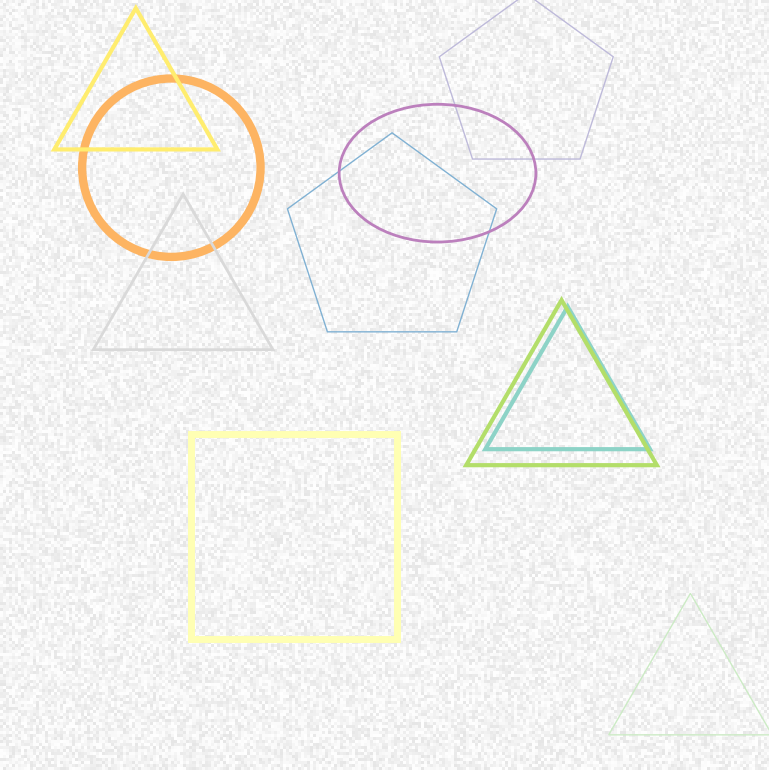[{"shape": "triangle", "thickness": 1.5, "radius": 0.62, "center": [0.737, 0.478]}, {"shape": "square", "thickness": 2.5, "radius": 0.67, "center": [0.382, 0.303]}, {"shape": "pentagon", "thickness": 0.5, "radius": 0.59, "center": [0.683, 0.89]}, {"shape": "pentagon", "thickness": 0.5, "radius": 0.71, "center": [0.509, 0.685]}, {"shape": "circle", "thickness": 3, "radius": 0.58, "center": [0.223, 0.782]}, {"shape": "triangle", "thickness": 1.5, "radius": 0.71, "center": [0.729, 0.467]}, {"shape": "triangle", "thickness": 1, "radius": 0.67, "center": [0.238, 0.613]}, {"shape": "oval", "thickness": 1, "radius": 0.64, "center": [0.568, 0.775]}, {"shape": "triangle", "thickness": 0.5, "radius": 0.61, "center": [0.897, 0.107]}, {"shape": "triangle", "thickness": 1.5, "radius": 0.61, "center": [0.176, 0.867]}]